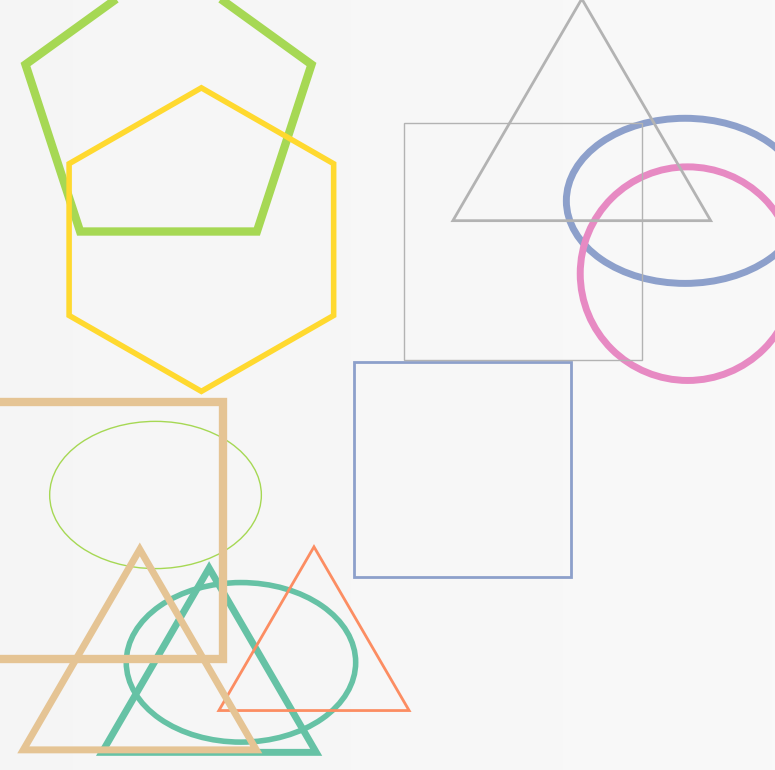[{"shape": "triangle", "thickness": 2.5, "radius": 0.8, "center": [0.27, 0.103]}, {"shape": "oval", "thickness": 2, "radius": 0.74, "center": [0.311, 0.14]}, {"shape": "triangle", "thickness": 1, "radius": 0.71, "center": [0.405, 0.148]}, {"shape": "oval", "thickness": 2.5, "radius": 0.77, "center": [0.884, 0.739]}, {"shape": "square", "thickness": 1, "radius": 0.7, "center": [0.597, 0.39]}, {"shape": "circle", "thickness": 2.5, "radius": 0.69, "center": [0.887, 0.645]}, {"shape": "oval", "thickness": 0.5, "radius": 0.68, "center": [0.201, 0.357]}, {"shape": "pentagon", "thickness": 3, "radius": 0.97, "center": [0.217, 0.856]}, {"shape": "hexagon", "thickness": 2, "radius": 0.99, "center": [0.26, 0.689]}, {"shape": "square", "thickness": 3, "radius": 0.84, "center": [0.12, 0.311]}, {"shape": "triangle", "thickness": 2.5, "radius": 0.87, "center": [0.18, 0.113]}, {"shape": "triangle", "thickness": 1, "radius": 0.96, "center": [0.751, 0.809]}, {"shape": "square", "thickness": 0.5, "radius": 0.77, "center": [0.675, 0.687]}]